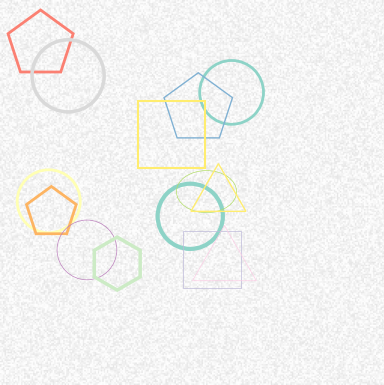[{"shape": "circle", "thickness": 2, "radius": 0.41, "center": [0.602, 0.76]}, {"shape": "circle", "thickness": 3, "radius": 0.42, "center": [0.494, 0.438]}, {"shape": "circle", "thickness": 2, "radius": 0.41, "center": [0.127, 0.477]}, {"shape": "square", "thickness": 0.5, "radius": 0.37, "center": [0.551, 0.325]}, {"shape": "pentagon", "thickness": 2, "radius": 0.45, "center": [0.105, 0.885]}, {"shape": "pentagon", "thickness": 1, "radius": 0.47, "center": [0.515, 0.717]}, {"shape": "pentagon", "thickness": 2, "radius": 0.34, "center": [0.133, 0.448]}, {"shape": "oval", "thickness": 0.5, "radius": 0.39, "center": [0.536, 0.502]}, {"shape": "triangle", "thickness": 0.5, "radius": 0.48, "center": [0.583, 0.319]}, {"shape": "circle", "thickness": 2.5, "radius": 0.47, "center": [0.177, 0.803]}, {"shape": "circle", "thickness": 0.5, "radius": 0.39, "center": [0.226, 0.351]}, {"shape": "hexagon", "thickness": 2.5, "radius": 0.34, "center": [0.304, 0.315]}, {"shape": "triangle", "thickness": 1, "radius": 0.41, "center": [0.567, 0.492]}, {"shape": "square", "thickness": 1.5, "radius": 0.43, "center": [0.445, 0.65]}]